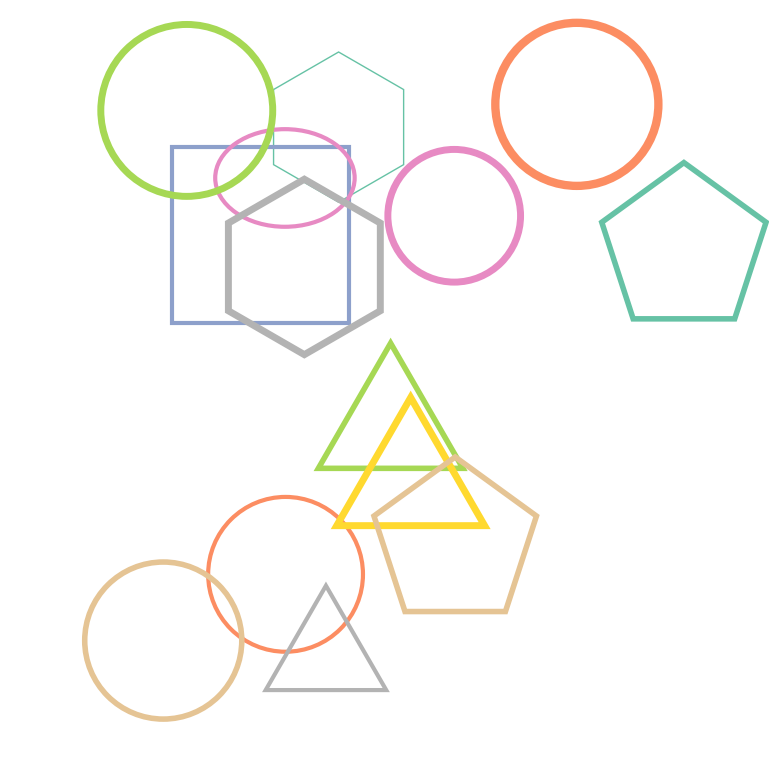[{"shape": "pentagon", "thickness": 2, "radius": 0.56, "center": [0.888, 0.677]}, {"shape": "hexagon", "thickness": 0.5, "radius": 0.49, "center": [0.44, 0.835]}, {"shape": "circle", "thickness": 3, "radius": 0.53, "center": [0.749, 0.864]}, {"shape": "circle", "thickness": 1.5, "radius": 0.5, "center": [0.371, 0.254]}, {"shape": "square", "thickness": 1.5, "radius": 0.57, "center": [0.339, 0.695]}, {"shape": "circle", "thickness": 2.5, "radius": 0.43, "center": [0.59, 0.72]}, {"shape": "oval", "thickness": 1.5, "radius": 0.45, "center": [0.37, 0.769]}, {"shape": "circle", "thickness": 2.5, "radius": 0.56, "center": [0.243, 0.857]}, {"shape": "triangle", "thickness": 2, "radius": 0.54, "center": [0.507, 0.446]}, {"shape": "triangle", "thickness": 2.5, "radius": 0.55, "center": [0.533, 0.373]}, {"shape": "pentagon", "thickness": 2, "radius": 0.55, "center": [0.591, 0.296]}, {"shape": "circle", "thickness": 2, "radius": 0.51, "center": [0.212, 0.168]}, {"shape": "triangle", "thickness": 1.5, "radius": 0.45, "center": [0.423, 0.149]}, {"shape": "hexagon", "thickness": 2.5, "radius": 0.57, "center": [0.395, 0.653]}]